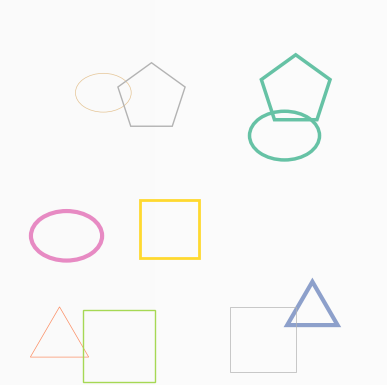[{"shape": "pentagon", "thickness": 2.5, "radius": 0.47, "center": [0.763, 0.764]}, {"shape": "oval", "thickness": 2.5, "radius": 0.45, "center": [0.734, 0.648]}, {"shape": "triangle", "thickness": 0.5, "radius": 0.44, "center": [0.154, 0.116]}, {"shape": "triangle", "thickness": 3, "radius": 0.38, "center": [0.806, 0.193]}, {"shape": "oval", "thickness": 3, "radius": 0.46, "center": [0.172, 0.388]}, {"shape": "square", "thickness": 1, "radius": 0.47, "center": [0.307, 0.102]}, {"shape": "square", "thickness": 2, "radius": 0.38, "center": [0.437, 0.405]}, {"shape": "oval", "thickness": 0.5, "radius": 0.36, "center": [0.267, 0.759]}, {"shape": "pentagon", "thickness": 1, "radius": 0.46, "center": [0.391, 0.746]}, {"shape": "square", "thickness": 0.5, "radius": 0.43, "center": [0.679, 0.118]}]